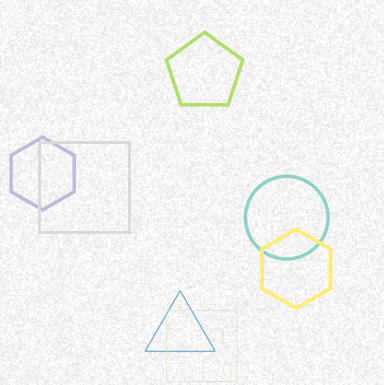[{"shape": "circle", "thickness": 2.5, "radius": 0.54, "center": [0.745, 0.435]}, {"shape": "hexagon", "thickness": 2.5, "radius": 0.47, "center": [0.111, 0.549]}, {"shape": "triangle", "thickness": 1, "radius": 0.53, "center": [0.468, 0.14]}, {"shape": "pentagon", "thickness": 2.5, "radius": 0.52, "center": [0.532, 0.812]}, {"shape": "square", "thickness": 2, "radius": 0.59, "center": [0.218, 0.515]}, {"shape": "square", "thickness": 0.5, "radius": 0.46, "center": [0.522, 0.103]}, {"shape": "hexagon", "thickness": 2.5, "radius": 0.51, "center": [0.77, 0.302]}]